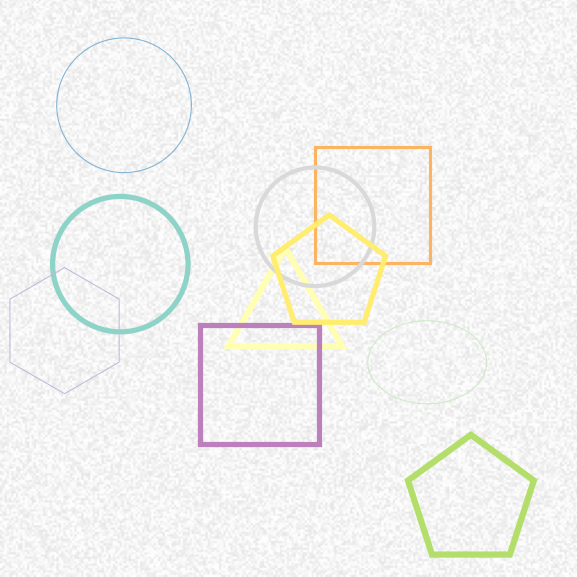[{"shape": "circle", "thickness": 2.5, "radius": 0.59, "center": [0.208, 0.542]}, {"shape": "triangle", "thickness": 3, "radius": 0.57, "center": [0.494, 0.456]}, {"shape": "hexagon", "thickness": 0.5, "radius": 0.55, "center": [0.112, 0.427]}, {"shape": "circle", "thickness": 0.5, "radius": 0.58, "center": [0.215, 0.817]}, {"shape": "square", "thickness": 1.5, "radius": 0.5, "center": [0.645, 0.644]}, {"shape": "pentagon", "thickness": 3, "radius": 0.57, "center": [0.815, 0.132]}, {"shape": "circle", "thickness": 2, "radius": 0.51, "center": [0.545, 0.606]}, {"shape": "square", "thickness": 2.5, "radius": 0.51, "center": [0.45, 0.333]}, {"shape": "oval", "thickness": 0.5, "radius": 0.51, "center": [0.74, 0.372]}, {"shape": "pentagon", "thickness": 2.5, "radius": 0.51, "center": [0.57, 0.524]}]